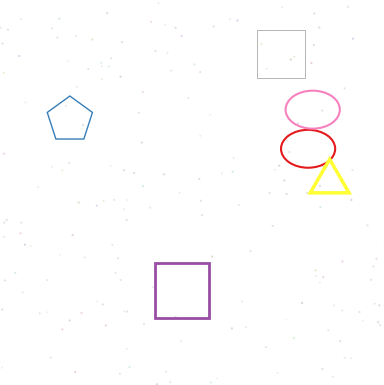[{"shape": "oval", "thickness": 1.5, "radius": 0.35, "center": [0.8, 0.614]}, {"shape": "pentagon", "thickness": 1, "radius": 0.31, "center": [0.181, 0.689]}, {"shape": "square", "thickness": 2, "radius": 0.35, "center": [0.472, 0.246]}, {"shape": "triangle", "thickness": 2.5, "radius": 0.29, "center": [0.856, 0.528]}, {"shape": "oval", "thickness": 1.5, "radius": 0.35, "center": [0.812, 0.715]}, {"shape": "square", "thickness": 0.5, "radius": 0.31, "center": [0.731, 0.86]}]